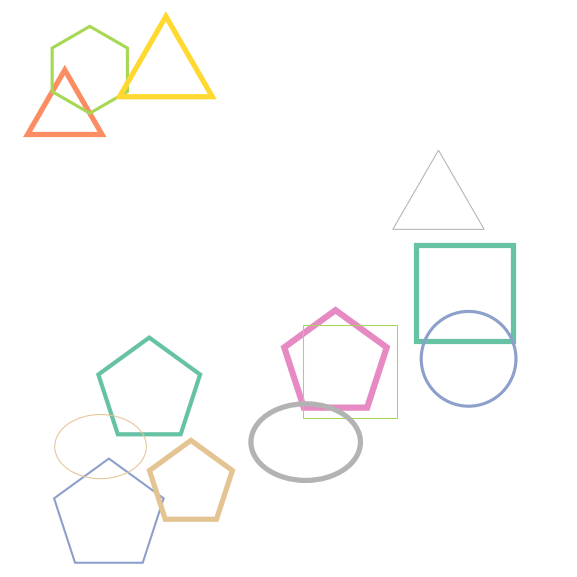[{"shape": "pentagon", "thickness": 2, "radius": 0.46, "center": [0.258, 0.322]}, {"shape": "square", "thickness": 2.5, "radius": 0.42, "center": [0.804, 0.492]}, {"shape": "triangle", "thickness": 2.5, "radius": 0.37, "center": [0.112, 0.804]}, {"shape": "pentagon", "thickness": 1, "radius": 0.5, "center": [0.189, 0.105]}, {"shape": "circle", "thickness": 1.5, "radius": 0.41, "center": [0.811, 0.378]}, {"shape": "pentagon", "thickness": 3, "radius": 0.47, "center": [0.581, 0.369]}, {"shape": "hexagon", "thickness": 1.5, "radius": 0.38, "center": [0.155, 0.878]}, {"shape": "square", "thickness": 0.5, "radius": 0.4, "center": [0.606, 0.356]}, {"shape": "triangle", "thickness": 2.5, "radius": 0.46, "center": [0.287, 0.878]}, {"shape": "oval", "thickness": 0.5, "radius": 0.4, "center": [0.174, 0.226]}, {"shape": "pentagon", "thickness": 2.5, "radius": 0.38, "center": [0.331, 0.161]}, {"shape": "oval", "thickness": 2.5, "radius": 0.47, "center": [0.529, 0.234]}, {"shape": "triangle", "thickness": 0.5, "radius": 0.46, "center": [0.759, 0.648]}]